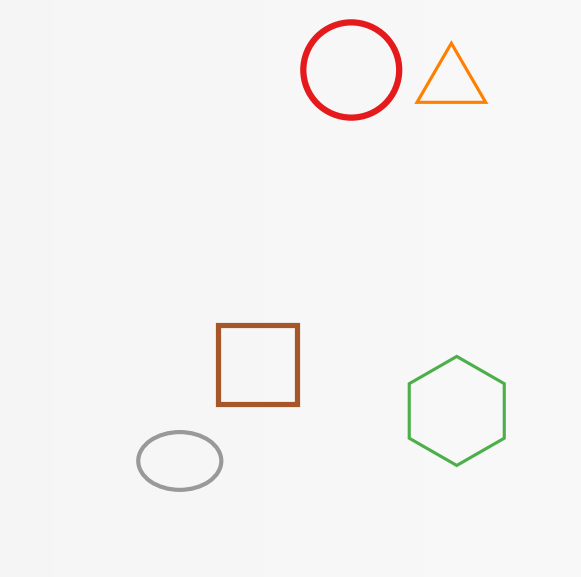[{"shape": "circle", "thickness": 3, "radius": 0.41, "center": [0.604, 0.878]}, {"shape": "hexagon", "thickness": 1.5, "radius": 0.47, "center": [0.786, 0.288]}, {"shape": "triangle", "thickness": 1.5, "radius": 0.34, "center": [0.777, 0.856]}, {"shape": "square", "thickness": 2.5, "radius": 0.34, "center": [0.443, 0.368]}, {"shape": "oval", "thickness": 2, "radius": 0.36, "center": [0.309, 0.201]}]